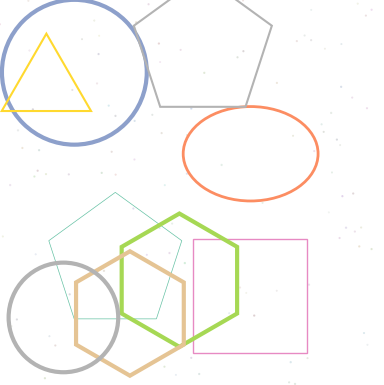[{"shape": "pentagon", "thickness": 0.5, "radius": 0.91, "center": [0.299, 0.319]}, {"shape": "oval", "thickness": 2, "radius": 0.88, "center": [0.651, 0.601]}, {"shape": "circle", "thickness": 3, "radius": 0.94, "center": [0.193, 0.812]}, {"shape": "square", "thickness": 1, "radius": 0.74, "center": [0.65, 0.231]}, {"shape": "hexagon", "thickness": 3, "radius": 0.87, "center": [0.466, 0.272]}, {"shape": "triangle", "thickness": 1.5, "radius": 0.67, "center": [0.12, 0.779]}, {"shape": "hexagon", "thickness": 3, "radius": 0.81, "center": [0.337, 0.186]}, {"shape": "circle", "thickness": 3, "radius": 0.71, "center": [0.165, 0.175]}, {"shape": "pentagon", "thickness": 1.5, "radius": 0.94, "center": [0.527, 0.875]}]